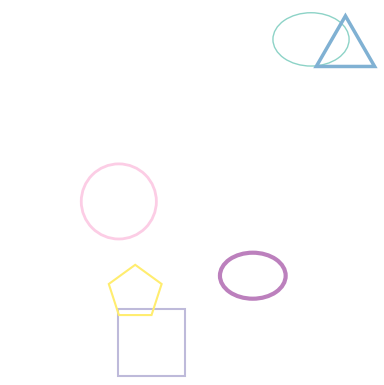[{"shape": "oval", "thickness": 1, "radius": 0.49, "center": [0.808, 0.898]}, {"shape": "square", "thickness": 1.5, "radius": 0.44, "center": [0.393, 0.111]}, {"shape": "triangle", "thickness": 2.5, "radius": 0.44, "center": [0.897, 0.871]}, {"shape": "circle", "thickness": 2, "radius": 0.49, "center": [0.309, 0.477]}, {"shape": "oval", "thickness": 3, "radius": 0.43, "center": [0.657, 0.284]}, {"shape": "pentagon", "thickness": 1.5, "radius": 0.36, "center": [0.351, 0.24]}]